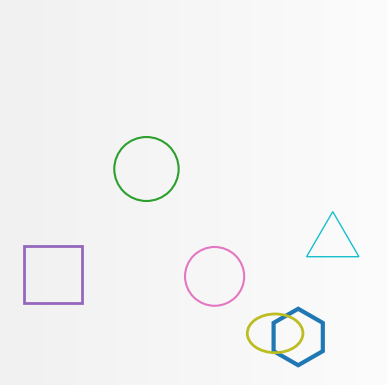[{"shape": "hexagon", "thickness": 3, "radius": 0.37, "center": [0.77, 0.125]}, {"shape": "circle", "thickness": 1.5, "radius": 0.42, "center": [0.378, 0.561]}, {"shape": "square", "thickness": 2, "radius": 0.37, "center": [0.138, 0.287]}, {"shape": "circle", "thickness": 1.5, "radius": 0.38, "center": [0.554, 0.282]}, {"shape": "oval", "thickness": 2, "radius": 0.36, "center": [0.71, 0.134]}, {"shape": "triangle", "thickness": 1, "radius": 0.39, "center": [0.859, 0.372]}]